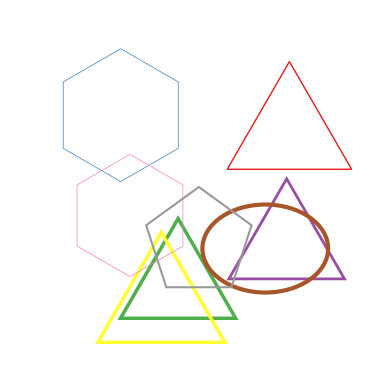[{"shape": "triangle", "thickness": 1, "radius": 0.93, "center": [0.752, 0.654]}, {"shape": "hexagon", "thickness": 0.5, "radius": 0.86, "center": [0.314, 0.701]}, {"shape": "triangle", "thickness": 2.5, "radius": 0.86, "center": [0.463, 0.26]}, {"shape": "triangle", "thickness": 2, "radius": 0.87, "center": [0.745, 0.362]}, {"shape": "triangle", "thickness": 2.5, "radius": 0.95, "center": [0.419, 0.206]}, {"shape": "oval", "thickness": 3, "radius": 0.82, "center": [0.689, 0.354]}, {"shape": "hexagon", "thickness": 0.5, "radius": 0.79, "center": [0.338, 0.44]}, {"shape": "pentagon", "thickness": 1.5, "radius": 0.72, "center": [0.517, 0.37]}]